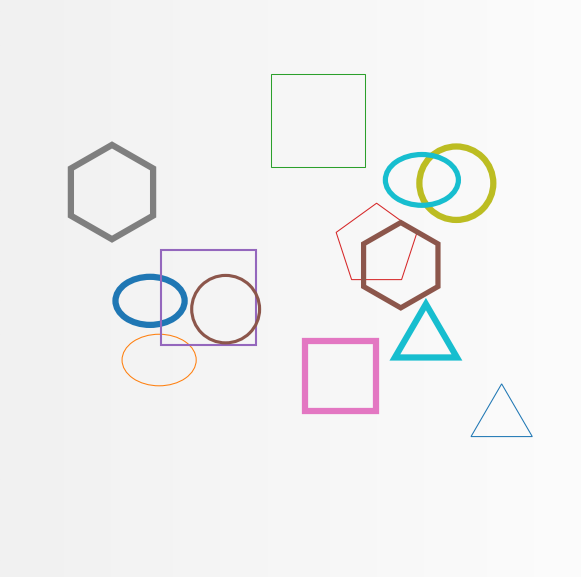[{"shape": "oval", "thickness": 3, "radius": 0.3, "center": [0.258, 0.478]}, {"shape": "triangle", "thickness": 0.5, "radius": 0.3, "center": [0.863, 0.274]}, {"shape": "oval", "thickness": 0.5, "radius": 0.32, "center": [0.274, 0.376]}, {"shape": "square", "thickness": 0.5, "radius": 0.4, "center": [0.547, 0.791]}, {"shape": "pentagon", "thickness": 0.5, "radius": 0.37, "center": [0.648, 0.574]}, {"shape": "square", "thickness": 1, "radius": 0.41, "center": [0.359, 0.484]}, {"shape": "circle", "thickness": 1.5, "radius": 0.29, "center": [0.388, 0.464]}, {"shape": "hexagon", "thickness": 2.5, "radius": 0.37, "center": [0.69, 0.54]}, {"shape": "square", "thickness": 3, "radius": 0.3, "center": [0.586, 0.348]}, {"shape": "hexagon", "thickness": 3, "radius": 0.41, "center": [0.193, 0.667]}, {"shape": "circle", "thickness": 3, "radius": 0.32, "center": [0.785, 0.682]}, {"shape": "oval", "thickness": 2.5, "radius": 0.31, "center": [0.726, 0.688]}, {"shape": "triangle", "thickness": 3, "radius": 0.31, "center": [0.733, 0.411]}]